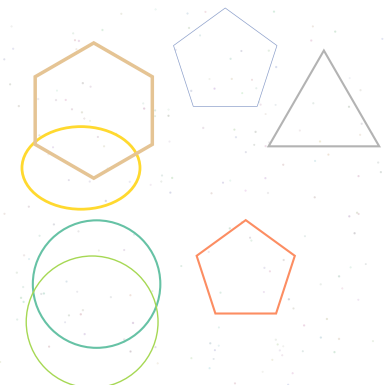[{"shape": "circle", "thickness": 1.5, "radius": 0.83, "center": [0.251, 0.262]}, {"shape": "pentagon", "thickness": 1.5, "radius": 0.67, "center": [0.638, 0.294]}, {"shape": "pentagon", "thickness": 0.5, "radius": 0.71, "center": [0.585, 0.838]}, {"shape": "circle", "thickness": 1, "radius": 0.86, "center": [0.239, 0.164]}, {"shape": "oval", "thickness": 2, "radius": 0.77, "center": [0.21, 0.564]}, {"shape": "hexagon", "thickness": 2.5, "radius": 0.88, "center": [0.244, 0.713]}, {"shape": "triangle", "thickness": 1.5, "radius": 0.83, "center": [0.841, 0.703]}]